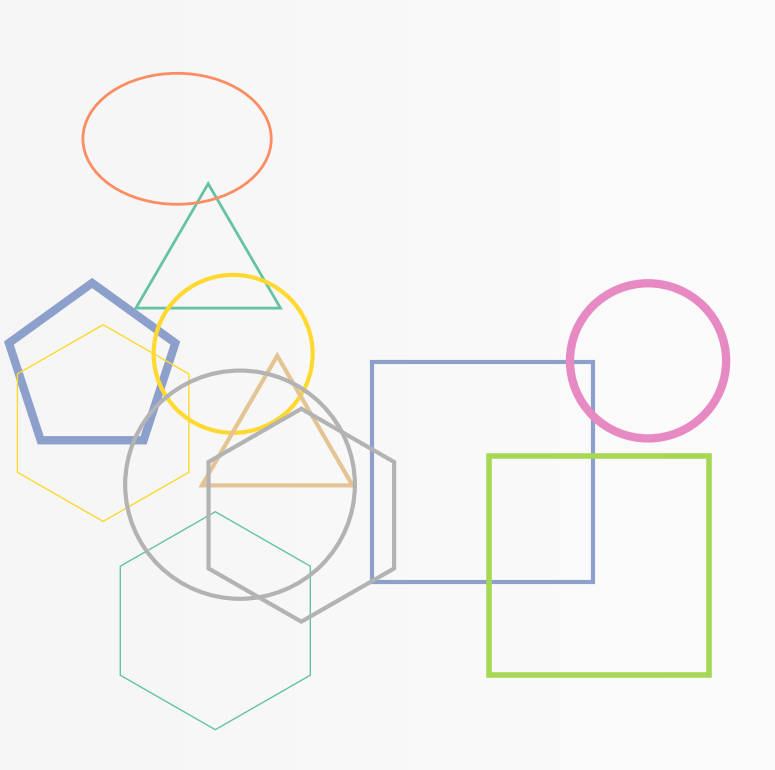[{"shape": "hexagon", "thickness": 0.5, "radius": 0.71, "center": [0.278, 0.194]}, {"shape": "triangle", "thickness": 1, "radius": 0.54, "center": [0.269, 0.654]}, {"shape": "oval", "thickness": 1, "radius": 0.61, "center": [0.228, 0.82]}, {"shape": "pentagon", "thickness": 3, "radius": 0.56, "center": [0.119, 0.52]}, {"shape": "square", "thickness": 1.5, "radius": 0.71, "center": [0.623, 0.386]}, {"shape": "circle", "thickness": 3, "radius": 0.5, "center": [0.836, 0.531]}, {"shape": "square", "thickness": 2, "radius": 0.71, "center": [0.773, 0.265]}, {"shape": "circle", "thickness": 1.5, "radius": 0.51, "center": [0.301, 0.54]}, {"shape": "hexagon", "thickness": 0.5, "radius": 0.64, "center": [0.133, 0.451]}, {"shape": "triangle", "thickness": 1.5, "radius": 0.56, "center": [0.358, 0.426]}, {"shape": "hexagon", "thickness": 1.5, "radius": 0.69, "center": [0.389, 0.331]}, {"shape": "circle", "thickness": 1.5, "radius": 0.74, "center": [0.31, 0.371]}]